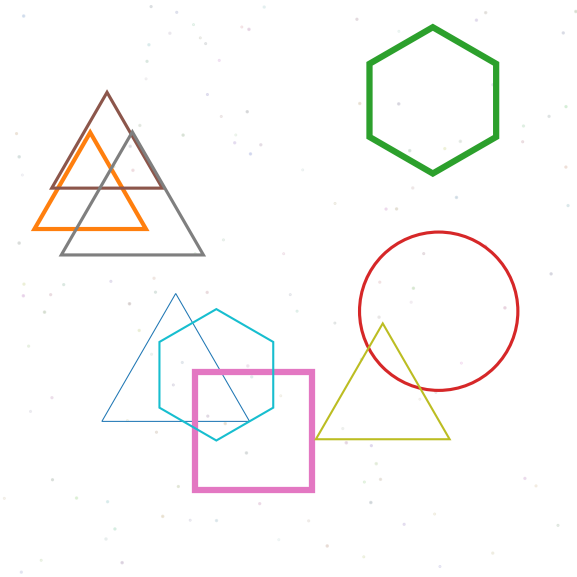[{"shape": "triangle", "thickness": 0.5, "radius": 0.74, "center": [0.304, 0.343]}, {"shape": "triangle", "thickness": 2, "radius": 0.56, "center": [0.156, 0.658]}, {"shape": "hexagon", "thickness": 3, "radius": 0.63, "center": [0.749, 0.825]}, {"shape": "circle", "thickness": 1.5, "radius": 0.69, "center": [0.76, 0.46]}, {"shape": "triangle", "thickness": 1.5, "radius": 0.55, "center": [0.185, 0.729]}, {"shape": "square", "thickness": 3, "radius": 0.51, "center": [0.439, 0.253]}, {"shape": "triangle", "thickness": 1.5, "radius": 0.71, "center": [0.229, 0.629]}, {"shape": "triangle", "thickness": 1, "radius": 0.67, "center": [0.663, 0.305]}, {"shape": "hexagon", "thickness": 1, "radius": 0.57, "center": [0.375, 0.35]}]